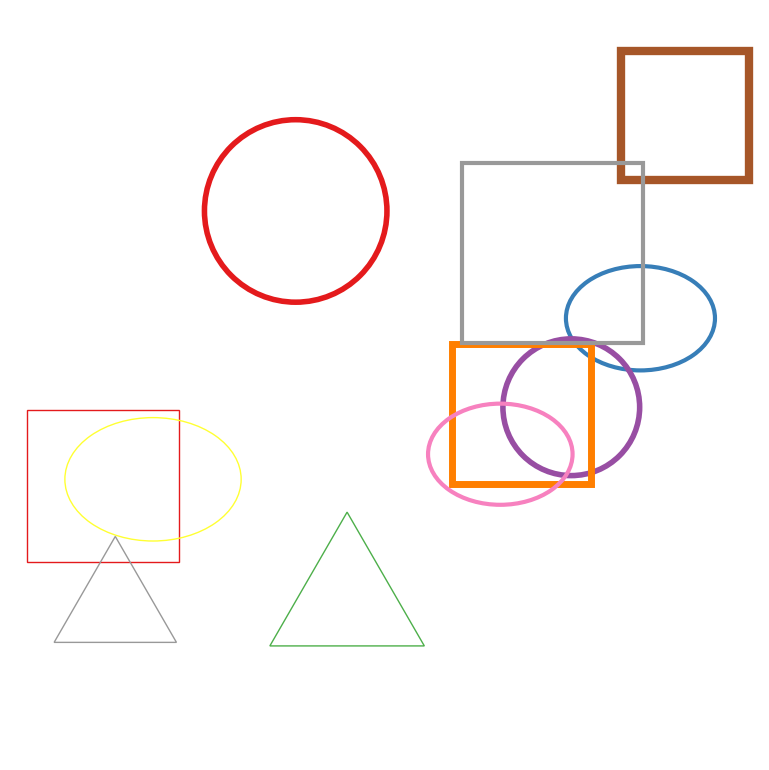[{"shape": "circle", "thickness": 2, "radius": 0.59, "center": [0.384, 0.726]}, {"shape": "square", "thickness": 0.5, "radius": 0.49, "center": [0.134, 0.368]}, {"shape": "oval", "thickness": 1.5, "radius": 0.48, "center": [0.832, 0.587]}, {"shape": "triangle", "thickness": 0.5, "radius": 0.58, "center": [0.451, 0.219]}, {"shape": "circle", "thickness": 2, "radius": 0.44, "center": [0.742, 0.471]}, {"shape": "square", "thickness": 2.5, "radius": 0.45, "center": [0.677, 0.462]}, {"shape": "oval", "thickness": 0.5, "radius": 0.57, "center": [0.199, 0.378]}, {"shape": "square", "thickness": 3, "radius": 0.42, "center": [0.89, 0.85]}, {"shape": "oval", "thickness": 1.5, "radius": 0.47, "center": [0.65, 0.41]}, {"shape": "square", "thickness": 1.5, "radius": 0.59, "center": [0.717, 0.672]}, {"shape": "triangle", "thickness": 0.5, "radius": 0.46, "center": [0.15, 0.212]}]